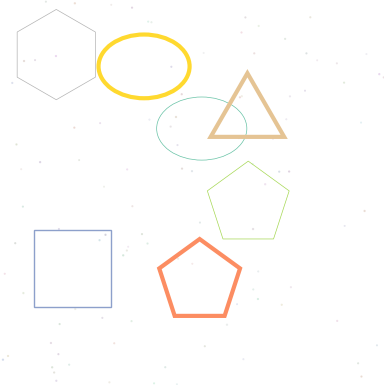[{"shape": "oval", "thickness": 0.5, "radius": 0.59, "center": [0.524, 0.666]}, {"shape": "pentagon", "thickness": 3, "radius": 0.55, "center": [0.519, 0.269]}, {"shape": "square", "thickness": 1, "radius": 0.5, "center": [0.188, 0.303]}, {"shape": "pentagon", "thickness": 0.5, "radius": 0.56, "center": [0.645, 0.47]}, {"shape": "oval", "thickness": 3, "radius": 0.59, "center": [0.374, 0.828]}, {"shape": "triangle", "thickness": 3, "radius": 0.55, "center": [0.643, 0.7]}, {"shape": "hexagon", "thickness": 0.5, "radius": 0.59, "center": [0.146, 0.858]}]